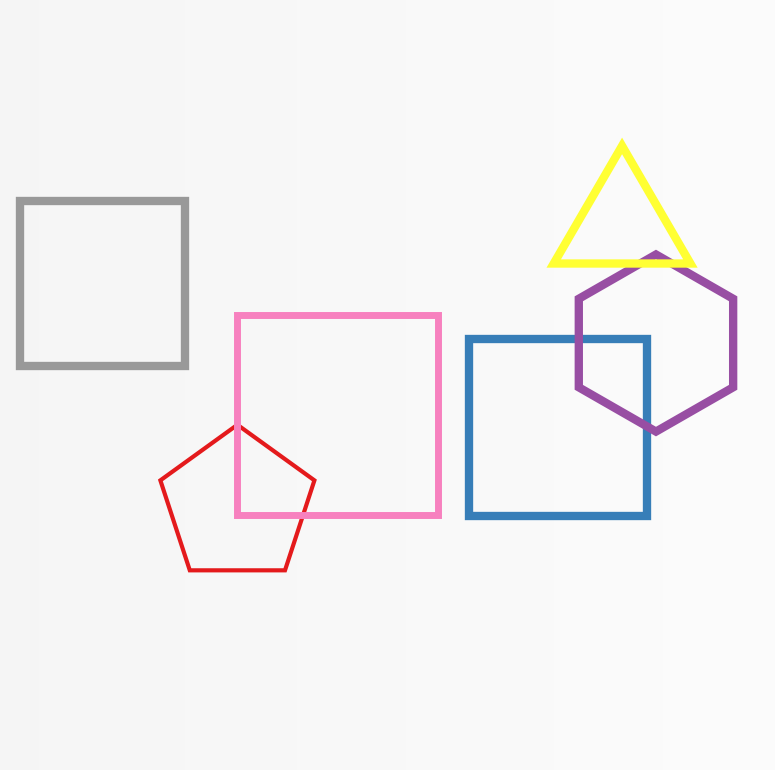[{"shape": "pentagon", "thickness": 1.5, "radius": 0.52, "center": [0.306, 0.344]}, {"shape": "square", "thickness": 3, "radius": 0.57, "center": [0.72, 0.445]}, {"shape": "hexagon", "thickness": 3, "radius": 0.57, "center": [0.846, 0.554]}, {"shape": "triangle", "thickness": 3, "radius": 0.51, "center": [0.803, 0.709]}, {"shape": "square", "thickness": 2.5, "radius": 0.65, "center": [0.435, 0.461]}, {"shape": "square", "thickness": 3, "radius": 0.53, "center": [0.132, 0.632]}]